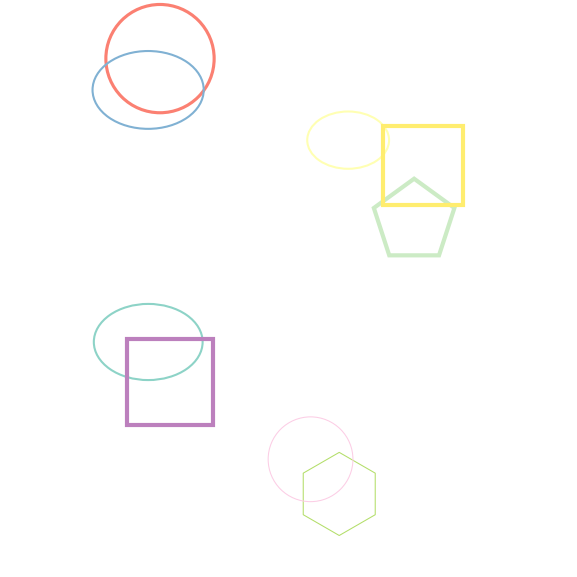[{"shape": "oval", "thickness": 1, "radius": 0.47, "center": [0.257, 0.407]}, {"shape": "oval", "thickness": 1, "radius": 0.35, "center": [0.603, 0.756]}, {"shape": "circle", "thickness": 1.5, "radius": 0.47, "center": [0.277, 0.898]}, {"shape": "oval", "thickness": 1, "radius": 0.48, "center": [0.256, 0.843]}, {"shape": "hexagon", "thickness": 0.5, "radius": 0.36, "center": [0.587, 0.144]}, {"shape": "circle", "thickness": 0.5, "radius": 0.37, "center": [0.538, 0.204]}, {"shape": "square", "thickness": 2, "radius": 0.37, "center": [0.294, 0.338]}, {"shape": "pentagon", "thickness": 2, "radius": 0.37, "center": [0.717, 0.616]}, {"shape": "square", "thickness": 2, "radius": 0.34, "center": [0.733, 0.712]}]